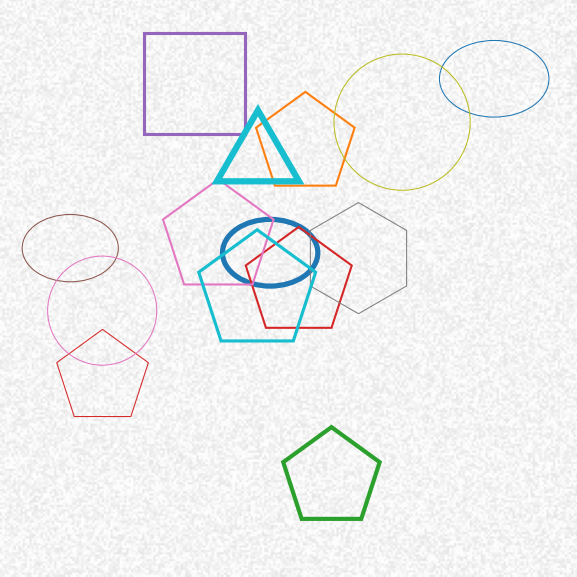[{"shape": "oval", "thickness": 0.5, "radius": 0.47, "center": [0.856, 0.863]}, {"shape": "oval", "thickness": 2.5, "radius": 0.41, "center": [0.468, 0.561]}, {"shape": "pentagon", "thickness": 1, "radius": 0.45, "center": [0.529, 0.75]}, {"shape": "pentagon", "thickness": 2, "radius": 0.44, "center": [0.574, 0.172]}, {"shape": "pentagon", "thickness": 0.5, "radius": 0.42, "center": [0.178, 0.345]}, {"shape": "pentagon", "thickness": 1, "radius": 0.48, "center": [0.517, 0.51]}, {"shape": "square", "thickness": 1.5, "radius": 0.44, "center": [0.337, 0.855]}, {"shape": "oval", "thickness": 0.5, "radius": 0.42, "center": [0.122, 0.569]}, {"shape": "pentagon", "thickness": 1, "radius": 0.5, "center": [0.378, 0.588]}, {"shape": "circle", "thickness": 0.5, "radius": 0.47, "center": [0.177, 0.461]}, {"shape": "hexagon", "thickness": 0.5, "radius": 0.48, "center": [0.621, 0.552]}, {"shape": "circle", "thickness": 0.5, "radius": 0.59, "center": [0.696, 0.788]}, {"shape": "triangle", "thickness": 3, "radius": 0.41, "center": [0.447, 0.726]}, {"shape": "pentagon", "thickness": 1.5, "radius": 0.53, "center": [0.445, 0.495]}]